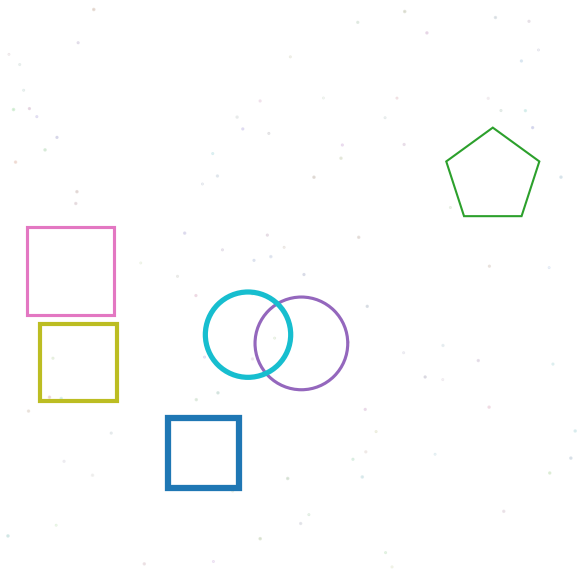[{"shape": "square", "thickness": 3, "radius": 0.31, "center": [0.353, 0.215]}, {"shape": "pentagon", "thickness": 1, "radius": 0.42, "center": [0.853, 0.693]}, {"shape": "circle", "thickness": 1.5, "radius": 0.4, "center": [0.522, 0.405]}, {"shape": "square", "thickness": 1.5, "radius": 0.38, "center": [0.122, 0.53]}, {"shape": "square", "thickness": 2, "radius": 0.33, "center": [0.135, 0.371]}, {"shape": "circle", "thickness": 2.5, "radius": 0.37, "center": [0.429, 0.42]}]